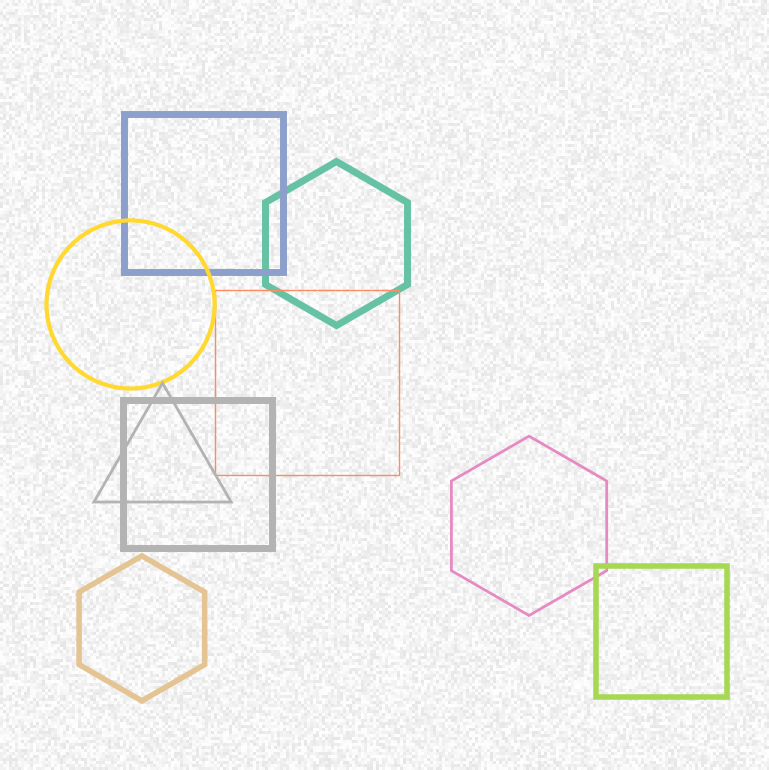[{"shape": "hexagon", "thickness": 2.5, "radius": 0.53, "center": [0.437, 0.684]}, {"shape": "square", "thickness": 0.5, "radius": 0.6, "center": [0.399, 0.504]}, {"shape": "square", "thickness": 2.5, "radius": 0.51, "center": [0.264, 0.749]}, {"shape": "hexagon", "thickness": 1, "radius": 0.58, "center": [0.687, 0.317]}, {"shape": "square", "thickness": 2, "radius": 0.43, "center": [0.859, 0.18]}, {"shape": "circle", "thickness": 1.5, "radius": 0.55, "center": [0.17, 0.605]}, {"shape": "hexagon", "thickness": 2, "radius": 0.47, "center": [0.184, 0.184]}, {"shape": "triangle", "thickness": 1, "radius": 0.51, "center": [0.211, 0.4]}, {"shape": "square", "thickness": 2.5, "radius": 0.48, "center": [0.256, 0.384]}]